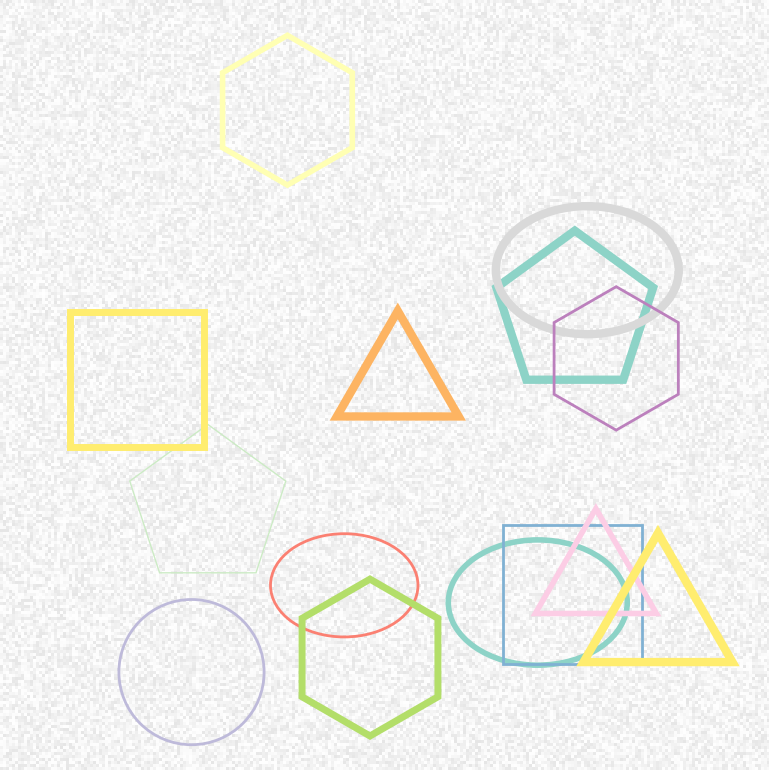[{"shape": "oval", "thickness": 2, "radius": 0.58, "center": [0.698, 0.217]}, {"shape": "pentagon", "thickness": 3, "radius": 0.54, "center": [0.746, 0.593]}, {"shape": "hexagon", "thickness": 2, "radius": 0.49, "center": [0.373, 0.857]}, {"shape": "circle", "thickness": 1, "radius": 0.47, "center": [0.249, 0.127]}, {"shape": "oval", "thickness": 1, "radius": 0.48, "center": [0.447, 0.24]}, {"shape": "square", "thickness": 1, "radius": 0.45, "center": [0.743, 0.228]}, {"shape": "triangle", "thickness": 3, "radius": 0.46, "center": [0.517, 0.505]}, {"shape": "hexagon", "thickness": 2.5, "radius": 0.51, "center": [0.481, 0.146]}, {"shape": "triangle", "thickness": 2, "radius": 0.45, "center": [0.774, 0.249]}, {"shape": "oval", "thickness": 3, "radius": 0.59, "center": [0.763, 0.649]}, {"shape": "hexagon", "thickness": 1, "radius": 0.47, "center": [0.8, 0.535]}, {"shape": "pentagon", "thickness": 0.5, "radius": 0.53, "center": [0.27, 0.342]}, {"shape": "square", "thickness": 2.5, "radius": 0.44, "center": [0.178, 0.507]}, {"shape": "triangle", "thickness": 3, "radius": 0.56, "center": [0.855, 0.196]}]